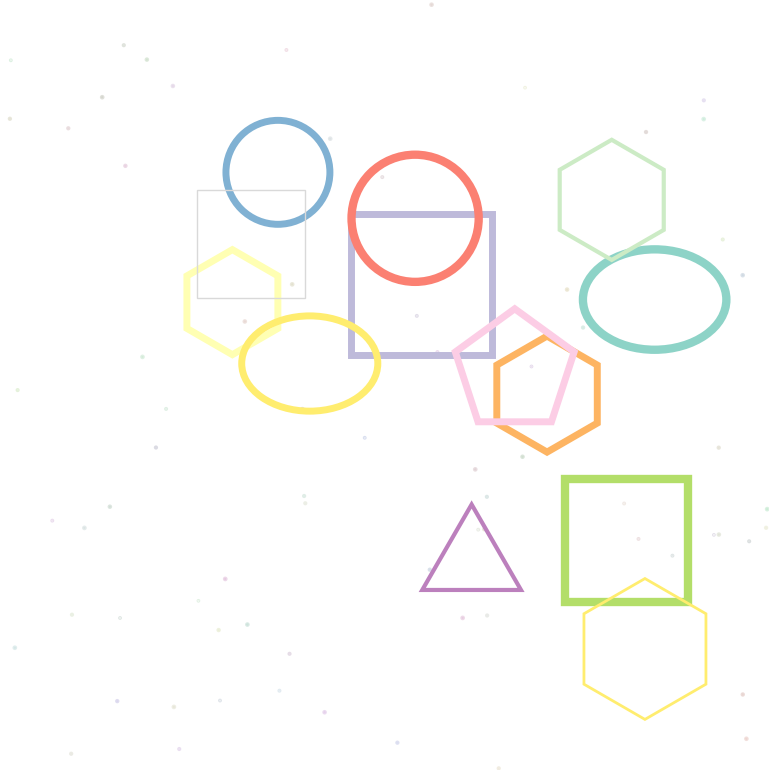[{"shape": "oval", "thickness": 3, "radius": 0.47, "center": [0.85, 0.611]}, {"shape": "hexagon", "thickness": 2.5, "radius": 0.34, "center": [0.302, 0.608]}, {"shape": "square", "thickness": 2.5, "radius": 0.46, "center": [0.547, 0.63]}, {"shape": "circle", "thickness": 3, "radius": 0.41, "center": [0.539, 0.717]}, {"shape": "circle", "thickness": 2.5, "radius": 0.34, "center": [0.361, 0.776]}, {"shape": "hexagon", "thickness": 2.5, "radius": 0.38, "center": [0.71, 0.488]}, {"shape": "square", "thickness": 3, "radius": 0.4, "center": [0.814, 0.298]}, {"shape": "pentagon", "thickness": 2.5, "radius": 0.41, "center": [0.668, 0.518]}, {"shape": "square", "thickness": 0.5, "radius": 0.35, "center": [0.326, 0.683]}, {"shape": "triangle", "thickness": 1.5, "radius": 0.37, "center": [0.612, 0.271]}, {"shape": "hexagon", "thickness": 1.5, "radius": 0.39, "center": [0.794, 0.74]}, {"shape": "hexagon", "thickness": 1, "radius": 0.46, "center": [0.838, 0.157]}, {"shape": "oval", "thickness": 2.5, "radius": 0.44, "center": [0.402, 0.528]}]